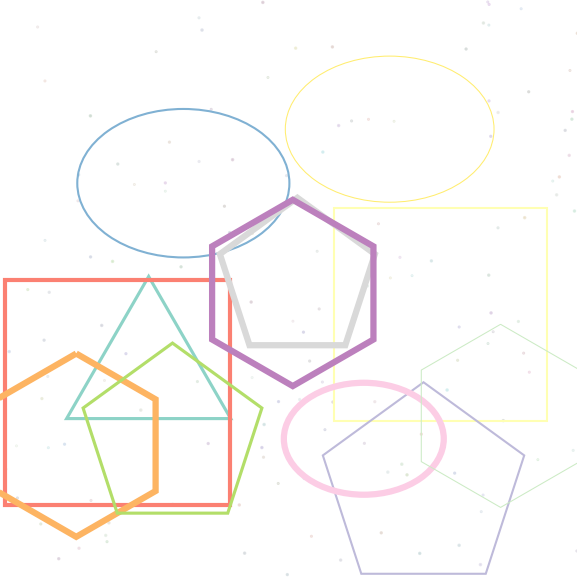[{"shape": "triangle", "thickness": 1.5, "radius": 0.82, "center": [0.257, 0.356]}, {"shape": "square", "thickness": 1, "radius": 0.92, "center": [0.763, 0.455]}, {"shape": "pentagon", "thickness": 1, "radius": 0.92, "center": [0.733, 0.154]}, {"shape": "square", "thickness": 2, "radius": 0.97, "center": [0.203, 0.32]}, {"shape": "oval", "thickness": 1, "radius": 0.92, "center": [0.317, 0.682]}, {"shape": "hexagon", "thickness": 3, "radius": 0.79, "center": [0.132, 0.228]}, {"shape": "pentagon", "thickness": 1.5, "radius": 0.81, "center": [0.299, 0.242]}, {"shape": "oval", "thickness": 3, "radius": 0.69, "center": [0.63, 0.239]}, {"shape": "pentagon", "thickness": 3, "radius": 0.71, "center": [0.515, 0.516]}, {"shape": "hexagon", "thickness": 3, "radius": 0.81, "center": [0.507, 0.492]}, {"shape": "hexagon", "thickness": 0.5, "radius": 0.79, "center": [0.867, 0.279]}, {"shape": "oval", "thickness": 0.5, "radius": 0.9, "center": [0.675, 0.775]}]